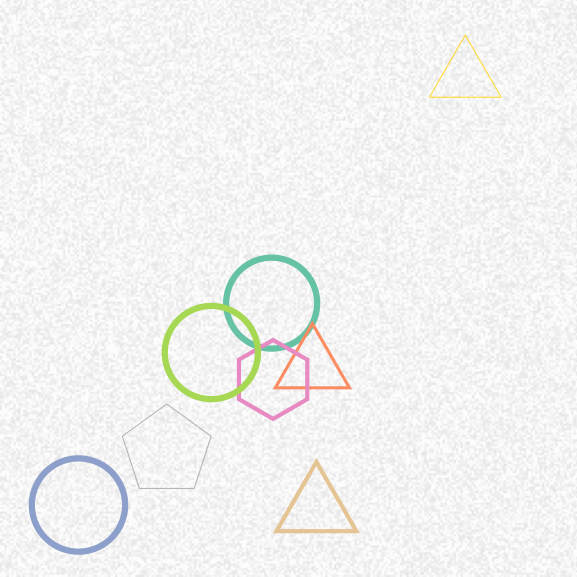[{"shape": "circle", "thickness": 3, "radius": 0.39, "center": [0.47, 0.474]}, {"shape": "triangle", "thickness": 1.5, "radius": 0.37, "center": [0.541, 0.365]}, {"shape": "circle", "thickness": 3, "radius": 0.4, "center": [0.136, 0.125]}, {"shape": "hexagon", "thickness": 2, "radius": 0.34, "center": [0.473, 0.342]}, {"shape": "circle", "thickness": 3, "radius": 0.4, "center": [0.366, 0.389]}, {"shape": "triangle", "thickness": 0.5, "radius": 0.36, "center": [0.806, 0.867]}, {"shape": "triangle", "thickness": 2, "radius": 0.4, "center": [0.548, 0.119]}, {"shape": "pentagon", "thickness": 0.5, "radius": 0.4, "center": [0.289, 0.219]}]